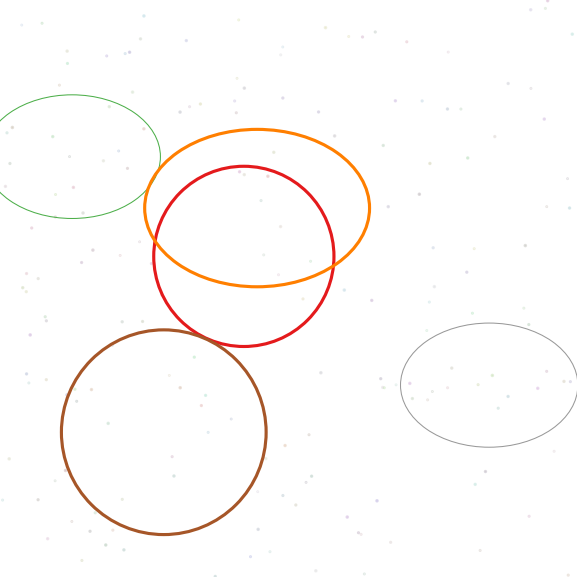[{"shape": "circle", "thickness": 1.5, "radius": 0.78, "center": [0.422, 0.555]}, {"shape": "oval", "thickness": 0.5, "radius": 0.76, "center": [0.125, 0.728]}, {"shape": "oval", "thickness": 1.5, "radius": 0.97, "center": [0.445, 0.639]}, {"shape": "circle", "thickness": 1.5, "radius": 0.89, "center": [0.284, 0.251]}, {"shape": "oval", "thickness": 0.5, "radius": 0.77, "center": [0.847, 0.332]}]